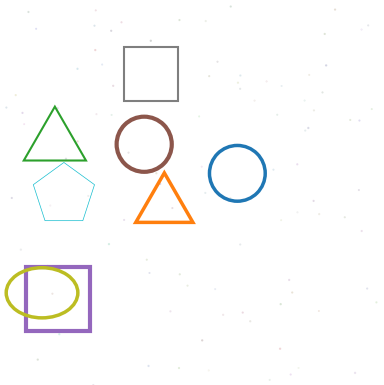[{"shape": "circle", "thickness": 2.5, "radius": 0.36, "center": [0.616, 0.55]}, {"shape": "triangle", "thickness": 2.5, "radius": 0.43, "center": [0.427, 0.465]}, {"shape": "triangle", "thickness": 1.5, "radius": 0.47, "center": [0.143, 0.63]}, {"shape": "square", "thickness": 3, "radius": 0.42, "center": [0.151, 0.224]}, {"shape": "circle", "thickness": 3, "radius": 0.36, "center": [0.375, 0.625]}, {"shape": "square", "thickness": 1.5, "radius": 0.35, "center": [0.392, 0.808]}, {"shape": "oval", "thickness": 2.5, "radius": 0.47, "center": [0.109, 0.24]}, {"shape": "pentagon", "thickness": 0.5, "radius": 0.42, "center": [0.166, 0.494]}]